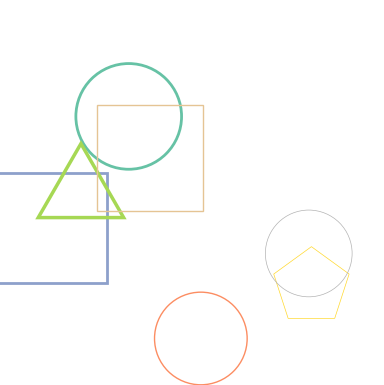[{"shape": "circle", "thickness": 2, "radius": 0.69, "center": [0.334, 0.698]}, {"shape": "circle", "thickness": 1, "radius": 0.6, "center": [0.522, 0.121]}, {"shape": "square", "thickness": 2, "radius": 0.71, "center": [0.136, 0.407]}, {"shape": "triangle", "thickness": 2.5, "radius": 0.64, "center": [0.21, 0.499]}, {"shape": "pentagon", "thickness": 0.5, "radius": 0.51, "center": [0.809, 0.256]}, {"shape": "square", "thickness": 1, "radius": 0.69, "center": [0.39, 0.589]}, {"shape": "circle", "thickness": 0.5, "radius": 0.56, "center": [0.802, 0.342]}]